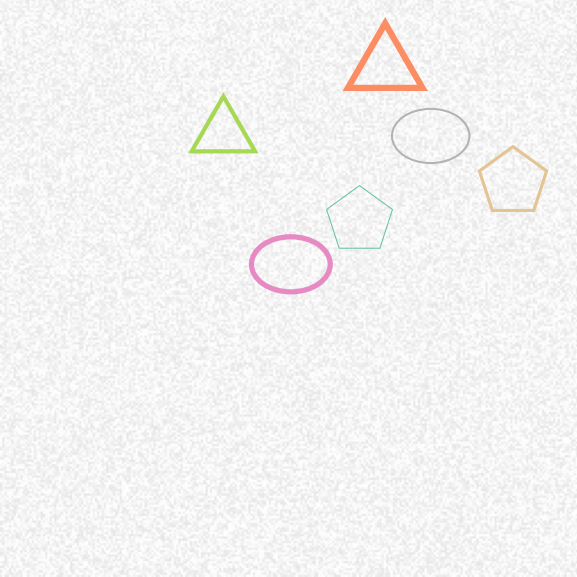[{"shape": "pentagon", "thickness": 0.5, "radius": 0.3, "center": [0.623, 0.618]}, {"shape": "triangle", "thickness": 3, "radius": 0.37, "center": [0.667, 0.884]}, {"shape": "oval", "thickness": 2.5, "radius": 0.34, "center": [0.504, 0.541]}, {"shape": "triangle", "thickness": 2, "radius": 0.32, "center": [0.387, 0.769]}, {"shape": "pentagon", "thickness": 1.5, "radius": 0.31, "center": [0.888, 0.684]}, {"shape": "oval", "thickness": 1, "radius": 0.34, "center": [0.746, 0.764]}]